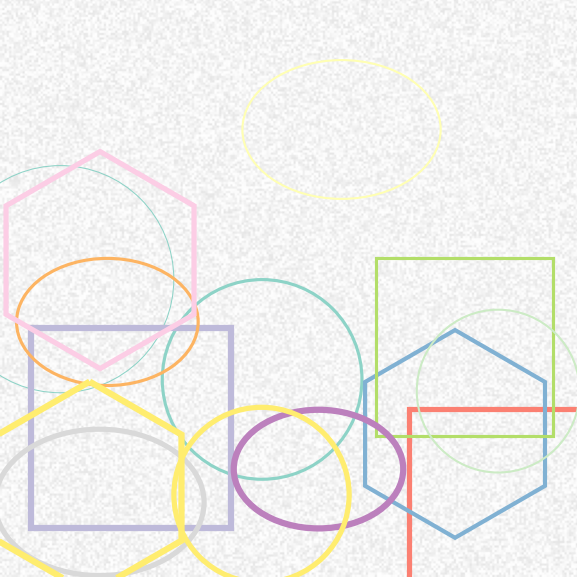[{"shape": "circle", "thickness": 1.5, "radius": 0.86, "center": [0.454, 0.342]}, {"shape": "circle", "thickness": 0.5, "radius": 0.98, "center": [0.104, 0.516]}, {"shape": "oval", "thickness": 1, "radius": 0.86, "center": [0.591, 0.775]}, {"shape": "square", "thickness": 3, "radius": 0.87, "center": [0.227, 0.258]}, {"shape": "square", "thickness": 2.5, "radius": 0.75, "center": [0.859, 0.141]}, {"shape": "hexagon", "thickness": 2, "radius": 0.9, "center": [0.788, 0.248]}, {"shape": "oval", "thickness": 1.5, "radius": 0.79, "center": [0.186, 0.442]}, {"shape": "square", "thickness": 1.5, "radius": 0.77, "center": [0.804, 0.398]}, {"shape": "hexagon", "thickness": 2.5, "radius": 0.94, "center": [0.173, 0.549]}, {"shape": "oval", "thickness": 2.5, "radius": 0.91, "center": [0.172, 0.129]}, {"shape": "oval", "thickness": 3, "radius": 0.73, "center": [0.552, 0.187]}, {"shape": "circle", "thickness": 1, "radius": 0.7, "center": [0.863, 0.322]}, {"shape": "hexagon", "thickness": 3, "radius": 0.92, "center": [0.155, 0.155]}, {"shape": "circle", "thickness": 2.5, "radius": 0.76, "center": [0.453, 0.142]}]